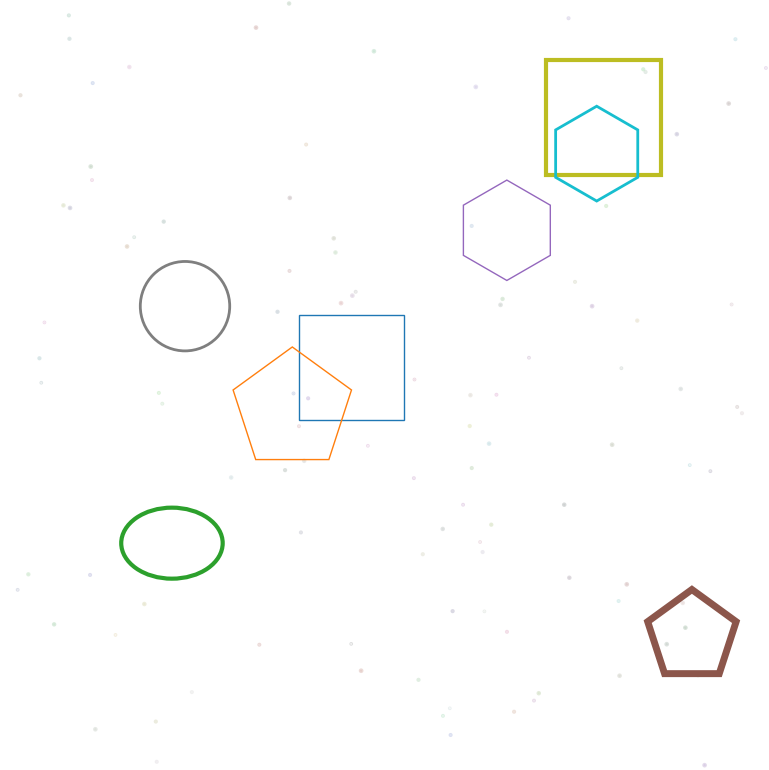[{"shape": "square", "thickness": 0.5, "radius": 0.34, "center": [0.456, 0.523]}, {"shape": "pentagon", "thickness": 0.5, "radius": 0.4, "center": [0.38, 0.469]}, {"shape": "oval", "thickness": 1.5, "radius": 0.33, "center": [0.223, 0.295]}, {"shape": "hexagon", "thickness": 0.5, "radius": 0.33, "center": [0.658, 0.701]}, {"shape": "pentagon", "thickness": 2.5, "radius": 0.3, "center": [0.899, 0.174]}, {"shape": "circle", "thickness": 1, "radius": 0.29, "center": [0.24, 0.602]}, {"shape": "square", "thickness": 1.5, "radius": 0.37, "center": [0.783, 0.847]}, {"shape": "hexagon", "thickness": 1, "radius": 0.31, "center": [0.775, 0.8]}]